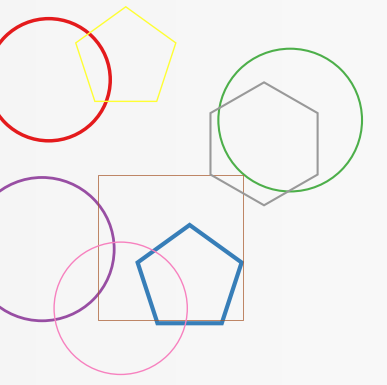[{"shape": "circle", "thickness": 2.5, "radius": 0.79, "center": [0.126, 0.793]}, {"shape": "pentagon", "thickness": 3, "radius": 0.71, "center": [0.489, 0.275]}, {"shape": "circle", "thickness": 1.5, "radius": 0.93, "center": [0.749, 0.688]}, {"shape": "circle", "thickness": 2, "radius": 0.93, "center": [0.109, 0.353]}, {"shape": "pentagon", "thickness": 1, "radius": 0.68, "center": [0.325, 0.847]}, {"shape": "square", "thickness": 0.5, "radius": 0.94, "center": [0.441, 0.357]}, {"shape": "circle", "thickness": 1, "radius": 0.86, "center": [0.311, 0.199]}, {"shape": "hexagon", "thickness": 1.5, "radius": 0.8, "center": [0.681, 0.626]}]